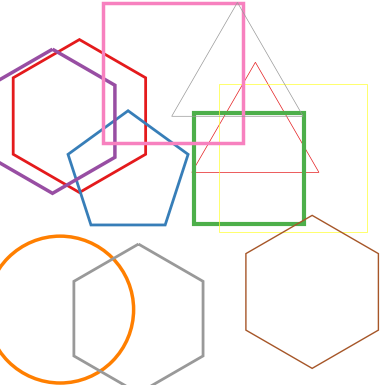[{"shape": "hexagon", "thickness": 2, "radius": 0.99, "center": [0.206, 0.699]}, {"shape": "triangle", "thickness": 0.5, "radius": 0.95, "center": [0.663, 0.648]}, {"shape": "pentagon", "thickness": 2, "radius": 0.82, "center": [0.333, 0.548]}, {"shape": "square", "thickness": 3, "radius": 0.71, "center": [0.646, 0.562]}, {"shape": "hexagon", "thickness": 2.5, "radius": 0.94, "center": [0.136, 0.685]}, {"shape": "circle", "thickness": 2.5, "radius": 0.95, "center": [0.156, 0.196]}, {"shape": "square", "thickness": 0.5, "radius": 0.96, "center": [0.762, 0.59]}, {"shape": "hexagon", "thickness": 1, "radius": 0.99, "center": [0.811, 0.242]}, {"shape": "square", "thickness": 2.5, "radius": 0.91, "center": [0.45, 0.81]}, {"shape": "hexagon", "thickness": 2, "radius": 0.97, "center": [0.36, 0.172]}, {"shape": "triangle", "thickness": 0.5, "radius": 0.99, "center": [0.617, 0.797]}]